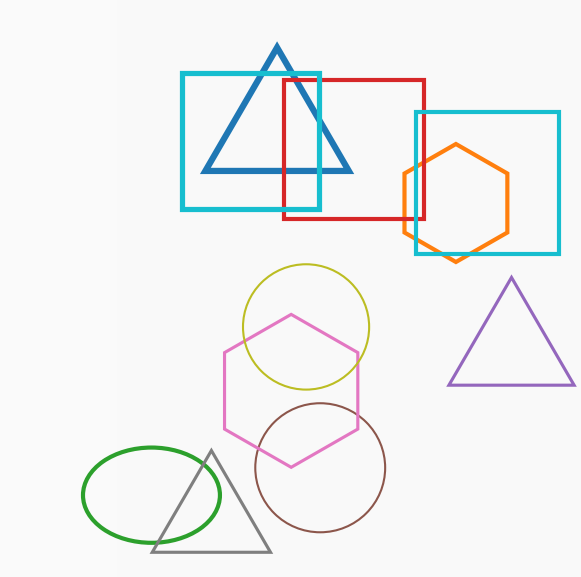[{"shape": "triangle", "thickness": 3, "radius": 0.71, "center": [0.477, 0.774]}, {"shape": "hexagon", "thickness": 2, "radius": 0.51, "center": [0.784, 0.648]}, {"shape": "oval", "thickness": 2, "radius": 0.59, "center": [0.261, 0.142]}, {"shape": "square", "thickness": 2, "radius": 0.6, "center": [0.609, 0.741]}, {"shape": "triangle", "thickness": 1.5, "radius": 0.62, "center": [0.88, 0.394]}, {"shape": "circle", "thickness": 1, "radius": 0.56, "center": [0.551, 0.189]}, {"shape": "hexagon", "thickness": 1.5, "radius": 0.66, "center": [0.501, 0.322]}, {"shape": "triangle", "thickness": 1.5, "radius": 0.59, "center": [0.364, 0.102]}, {"shape": "circle", "thickness": 1, "radius": 0.54, "center": [0.527, 0.433]}, {"shape": "square", "thickness": 2.5, "radius": 0.59, "center": [0.431, 0.755]}, {"shape": "square", "thickness": 2, "radius": 0.62, "center": [0.839, 0.682]}]